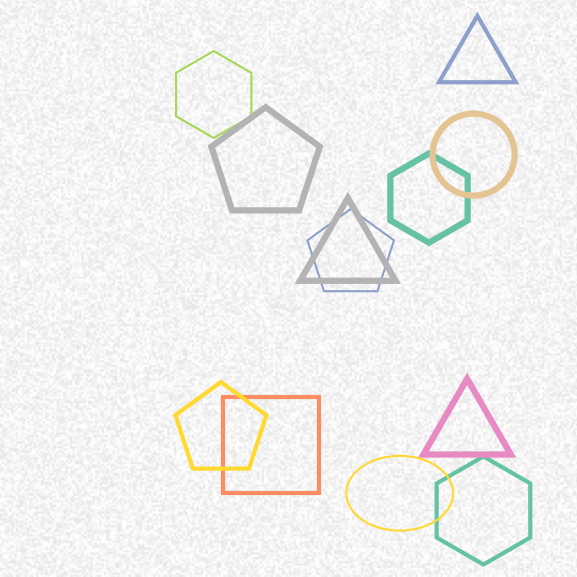[{"shape": "hexagon", "thickness": 2, "radius": 0.47, "center": [0.837, 0.115]}, {"shape": "hexagon", "thickness": 3, "radius": 0.39, "center": [0.743, 0.656]}, {"shape": "square", "thickness": 2, "radius": 0.42, "center": [0.47, 0.229]}, {"shape": "triangle", "thickness": 2, "radius": 0.38, "center": [0.827, 0.895]}, {"shape": "pentagon", "thickness": 1, "radius": 0.39, "center": [0.607, 0.559]}, {"shape": "triangle", "thickness": 3, "radius": 0.44, "center": [0.809, 0.256]}, {"shape": "hexagon", "thickness": 1, "radius": 0.38, "center": [0.37, 0.835]}, {"shape": "oval", "thickness": 1, "radius": 0.46, "center": [0.692, 0.145]}, {"shape": "pentagon", "thickness": 2, "radius": 0.41, "center": [0.383, 0.255]}, {"shape": "circle", "thickness": 3, "radius": 0.35, "center": [0.82, 0.731]}, {"shape": "pentagon", "thickness": 3, "radius": 0.49, "center": [0.46, 0.715]}, {"shape": "triangle", "thickness": 3, "radius": 0.48, "center": [0.602, 0.561]}]